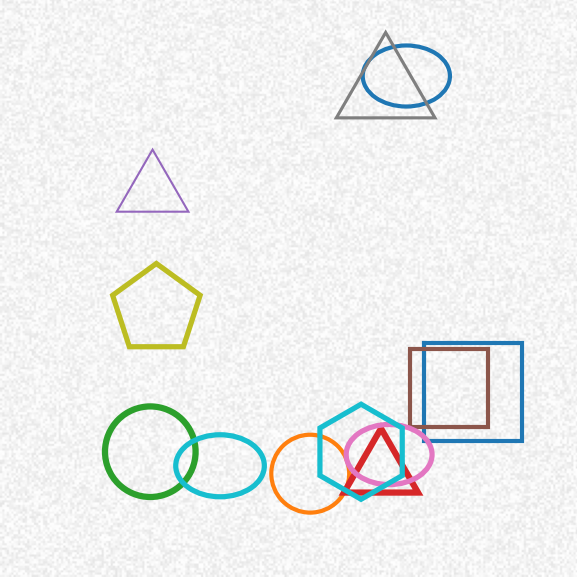[{"shape": "square", "thickness": 2, "radius": 0.42, "center": [0.819, 0.32]}, {"shape": "oval", "thickness": 2, "radius": 0.38, "center": [0.704, 0.868]}, {"shape": "circle", "thickness": 2, "radius": 0.34, "center": [0.537, 0.179]}, {"shape": "circle", "thickness": 3, "radius": 0.39, "center": [0.26, 0.217]}, {"shape": "triangle", "thickness": 3, "radius": 0.37, "center": [0.66, 0.183]}, {"shape": "triangle", "thickness": 1, "radius": 0.36, "center": [0.264, 0.668]}, {"shape": "square", "thickness": 2, "radius": 0.34, "center": [0.777, 0.327]}, {"shape": "oval", "thickness": 2.5, "radius": 0.37, "center": [0.674, 0.212]}, {"shape": "triangle", "thickness": 1.5, "radius": 0.49, "center": [0.668, 0.844]}, {"shape": "pentagon", "thickness": 2.5, "radius": 0.4, "center": [0.271, 0.463]}, {"shape": "oval", "thickness": 2.5, "radius": 0.38, "center": [0.381, 0.193]}, {"shape": "hexagon", "thickness": 2.5, "radius": 0.41, "center": [0.625, 0.217]}]